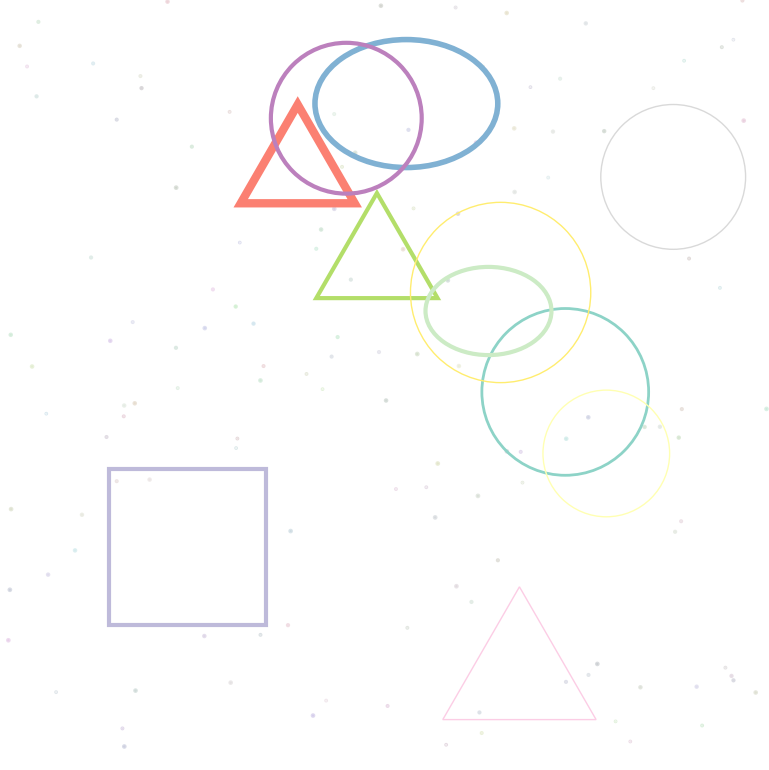[{"shape": "circle", "thickness": 1, "radius": 0.54, "center": [0.734, 0.491]}, {"shape": "circle", "thickness": 0.5, "radius": 0.41, "center": [0.787, 0.411]}, {"shape": "square", "thickness": 1.5, "radius": 0.51, "center": [0.244, 0.29]}, {"shape": "triangle", "thickness": 3, "radius": 0.43, "center": [0.387, 0.779]}, {"shape": "oval", "thickness": 2, "radius": 0.59, "center": [0.528, 0.866]}, {"shape": "triangle", "thickness": 1.5, "radius": 0.45, "center": [0.49, 0.658]}, {"shape": "triangle", "thickness": 0.5, "radius": 0.57, "center": [0.675, 0.123]}, {"shape": "circle", "thickness": 0.5, "radius": 0.47, "center": [0.874, 0.77]}, {"shape": "circle", "thickness": 1.5, "radius": 0.49, "center": [0.45, 0.846]}, {"shape": "oval", "thickness": 1.5, "radius": 0.41, "center": [0.634, 0.596]}, {"shape": "circle", "thickness": 0.5, "radius": 0.59, "center": [0.65, 0.62]}]